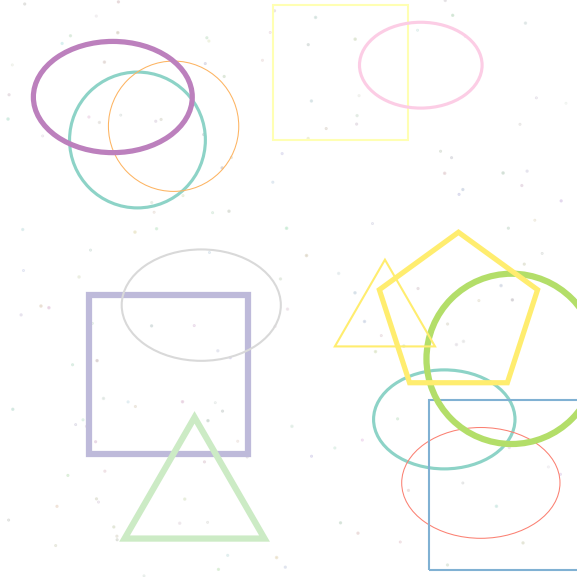[{"shape": "circle", "thickness": 1.5, "radius": 0.59, "center": [0.238, 0.757]}, {"shape": "oval", "thickness": 1.5, "radius": 0.61, "center": [0.769, 0.273]}, {"shape": "square", "thickness": 1, "radius": 0.59, "center": [0.589, 0.873]}, {"shape": "square", "thickness": 3, "radius": 0.69, "center": [0.292, 0.351]}, {"shape": "oval", "thickness": 0.5, "radius": 0.69, "center": [0.833, 0.163]}, {"shape": "square", "thickness": 1, "radius": 0.73, "center": [0.89, 0.159]}, {"shape": "circle", "thickness": 0.5, "radius": 0.56, "center": [0.301, 0.781]}, {"shape": "circle", "thickness": 3, "radius": 0.74, "center": [0.886, 0.378]}, {"shape": "oval", "thickness": 1.5, "radius": 0.53, "center": [0.729, 0.886]}, {"shape": "oval", "thickness": 1, "radius": 0.69, "center": [0.349, 0.471]}, {"shape": "oval", "thickness": 2.5, "radius": 0.69, "center": [0.195, 0.831]}, {"shape": "triangle", "thickness": 3, "radius": 0.7, "center": [0.337, 0.137]}, {"shape": "pentagon", "thickness": 2.5, "radius": 0.72, "center": [0.794, 0.453]}, {"shape": "triangle", "thickness": 1, "radius": 0.5, "center": [0.667, 0.449]}]